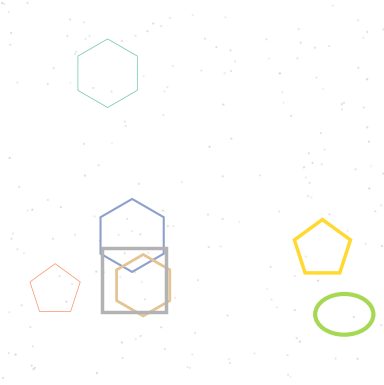[{"shape": "hexagon", "thickness": 0.5, "radius": 0.45, "center": [0.279, 0.81]}, {"shape": "pentagon", "thickness": 0.5, "radius": 0.34, "center": [0.143, 0.246]}, {"shape": "hexagon", "thickness": 1.5, "radius": 0.47, "center": [0.343, 0.388]}, {"shape": "oval", "thickness": 3, "radius": 0.38, "center": [0.894, 0.184]}, {"shape": "pentagon", "thickness": 2.5, "radius": 0.38, "center": [0.837, 0.353]}, {"shape": "hexagon", "thickness": 2, "radius": 0.4, "center": [0.372, 0.259]}, {"shape": "square", "thickness": 2.5, "radius": 0.42, "center": [0.347, 0.272]}]